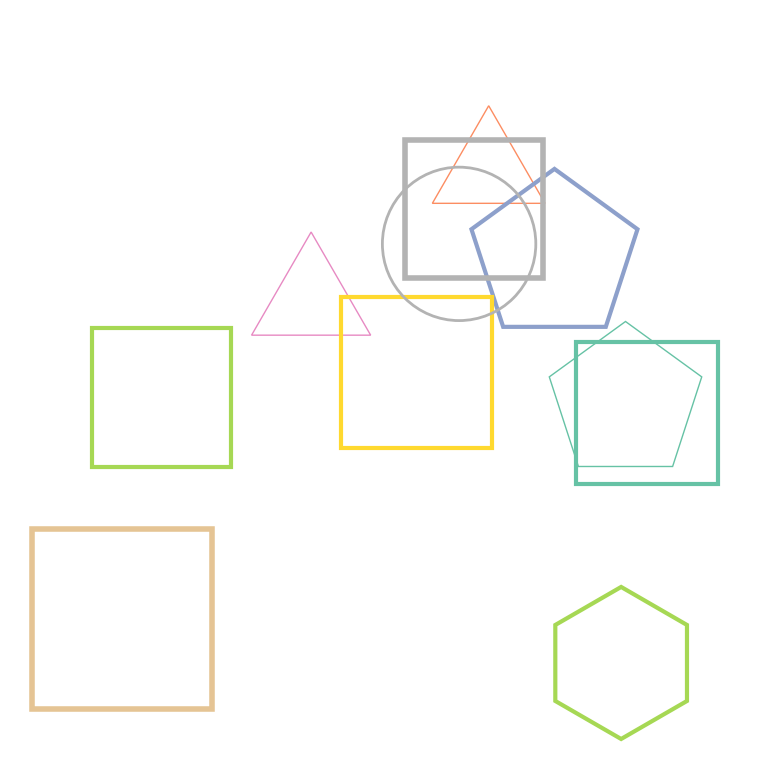[{"shape": "square", "thickness": 1.5, "radius": 0.46, "center": [0.84, 0.464]}, {"shape": "pentagon", "thickness": 0.5, "radius": 0.52, "center": [0.812, 0.478]}, {"shape": "triangle", "thickness": 0.5, "radius": 0.42, "center": [0.635, 0.778]}, {"shape": "pentagon", "thickness": 1.5, "radius": 0.57, "center": [0.72, 0.667]}, {"shape": "triangle", "thickness": 0.5, "radius": 0.45, "center": [0.404, 0.609]}, {"shape": "hexagon", "thickness": 1.5, "radius": 0.49, "center": [0.807, 0.139]}, {"shape": "square", "thickness": 1.5, "radius": 0.45, "center": [0.21, 0.484]}, {"shape": "square", "thickness": 1.5, "radius": 0.49, "center": [0.541, 0.516]}, {"shape": "square", "thickness": 2, "radius": 0.59, "center": [0.159, 0.196]}, {"shape": "square", "thickness": 2, "radius": 0.45, "center": [0.615, 0.728]}, {"shape": "circle", "thickness": 1, "radius": 0.5, "center": [0.596, 0.683]}]